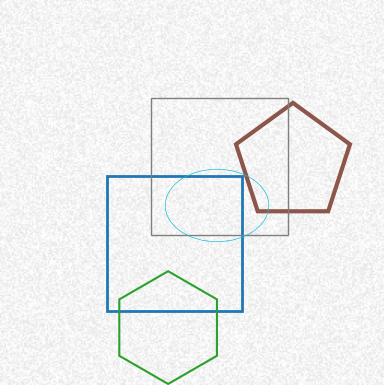[{"shape": "square", "thickness": 2, "radius": 0.87, "center": [0.454, 0.368]}, {"shape": "hexagon", "thickness": 1.5, "radius": 0.73, "center": [0.437, 0.149]}, {"shape": "pentagon", "thickness": 3, "radius": 0.78, "center": [0.761, 0.577]}, {"shape": "square", "thickness": 1, "radius": 0.89, "center": [0.571, 0.567]}, {"shape": "oval", "thickness": 0.5, "radius": 0.67, "center": [0.564, 0.466]}]